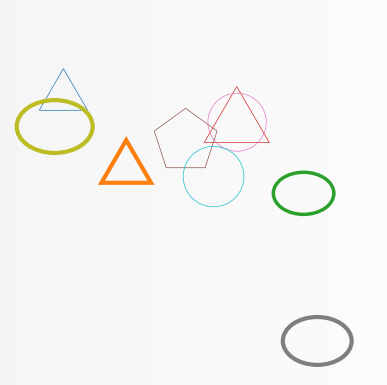[{"shape": "triangle", "thickness": 0.5, "radius": 0.36, "center": [0.164, 0.75]}, {"shape": "triangle", "thickness": 3, "radius": 0.37, "center": [0.326, 0.562]}, {"shape": "oval", "thickness": 2.5, "radius": 0.39, "center": [0.783, 0.498]}, {"shape": "triangle", "thickness": 0.5, "radius": 0.48, "center": [0.611, 0.678]}, {"shape": "pentagon", "thickness": 0.5, "radius": 0.43, "center": [0.479, 0.633]}, {"shape": "circle", "thickness": 0.5, "radius": 0.38, "center": [0.612, 0.683]}, {"shape": "oval", "thickness": 3, "radius": 0.44, "center": [0.819, 0.114]}, {"shape": "oval", "thickness": 3, "radius": 0.49, "center": [0.141, 0.671]}, {"shape": "circle", "thickness": 0.5, "radius": 0.39, "center": [0.551, 0.541]}]